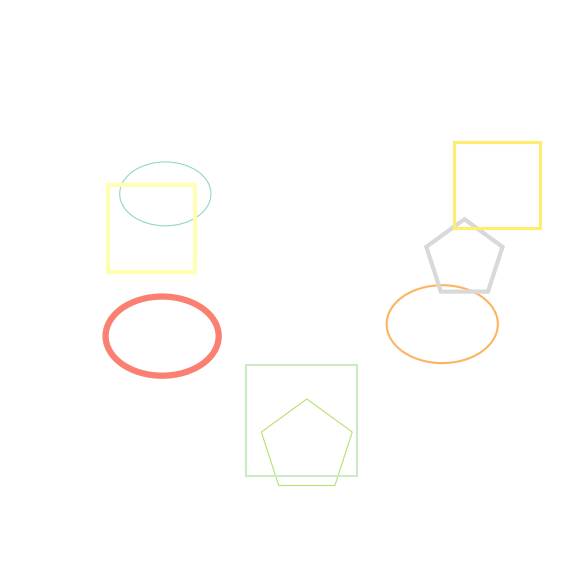[{"shape": "oval", "thickness": 0.5, "radius": 0.4, "center": [0.286, 0.663]}, {"shape": "square", "thickness": 2, "radius": 0.38, "center": [0.262, 0.604]}, {"shape": "oval", "thickness": 3, "radius": 0.49, "center": [0.281, 0.417]}, {"shape": "oval", "thickness": 1, "radius": 0.48, "center": [0.766, 0.438]}, {"shape": "pentagon", "thickness": 0.5, "radius": 0.41, "center": [0.531, 0.225]}, {"shape": "pentagon", "thickness": 2, "radius": 0.35, "center": [0.804, 0.55]}, {"shape": "square", "thickness": 1, "radius": 0.48, "center": [0.522, 0.272]}, {"shape": "square", "thickness": 1.5, "radius": 0.37, "center": [0.861, 0.679]}]